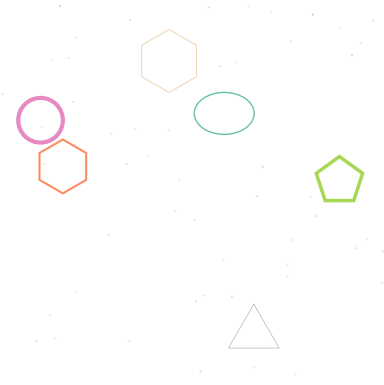[{"shape": "oval", "thickness": 1, "radius": 0.39, "center": [0.582, 0.705]}, {"shape": "hexagon", "thickness": 1.5, "radius": 0.35, "center": [0.163, 0.568]}, {"shape": "circle", "thickness": 3, "radius": 0.29, "center": [0.105, 0.688]}, {"shape": "pentagon", "thickness": 2.5, "radius": 0.32, "center": [0.882, 0.53]}, {"shape": "hexagon", "thickness": 0.5, "radius": 0.41, "center": [0.439, 0.842]}, {"shape": "triangle", "thickness": 0.5, "radius": 0.38, "center": [0.659, 0.134]}]